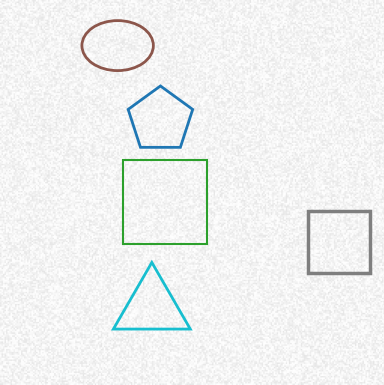[{"shape": "pentagon", "thickness": 2, "radius": 0.44, "center": [0.417, 0.689]}, {"shape": "square", "thickness": 1.5, "radius": 0.55, "center": [0.429, 0.476]}, {"shape": "oval", "thickness": 2, "radius": 0.46, "center": [0.306, 0.882]}, {"shape": "square", "thickness": 2.5, "radius": 0.4, "center": [0.881, 0.371]}, {"shape": "triangle", "thickness": 2, "radius": 0.58, "center": [0.394, 0.203]}]